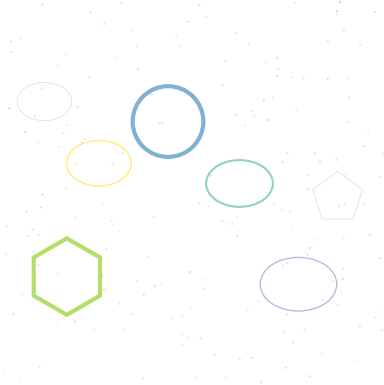[{"shape": "oval", "thickness": 1.5, "radius": 0.43, "center": [0.622, 0.523]}, {"shape": "oval", "thickness": 1, "radius": 0.5, "center": [0.775, 0.262]}, {"shape": "circle", "thickness": 3, "radius": 0.46, "center": [0.436, 0.684]}, {"shape": "hexagon", "thickness": 3, "radius": 0.5, "center": [0.174, 0.282]}, {"shape": "pentagon", "thickness": 0.5, "radius": 0.34, "center": [0.877, 0.486]}, {"shape": "oval", "thickness": 0.5, "radius": 0.35, "center": [0.115, 0.736]}, {"shape": "oval", "thickness": 1, "radius": 0.42, "center": [0.257, 0.576]}]